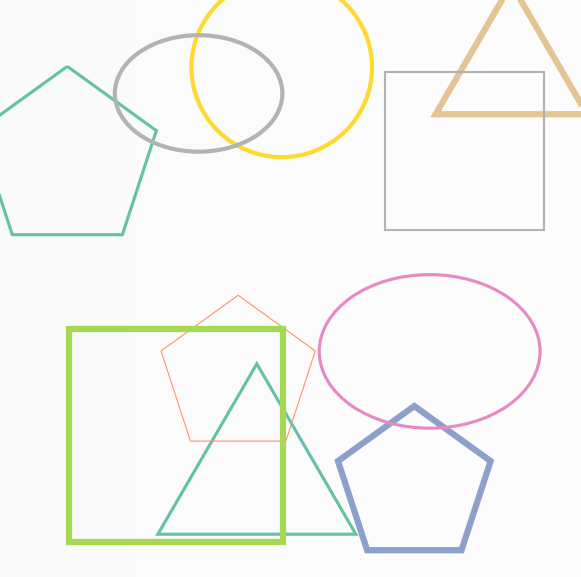[{"shape": "triangle", "thickness": 1.5, "radius": 0.98, "center": [0.442, 0.172]}, {"shape": "pentagon", "thickness": 1.5, "radius": 0.81, "center": [0.116, 0.723]}, {"shape": "pentagon", "thickness": 0.5, "radius": 0.7, "center": [0.41, 0.348]}, {"shape": "pentagon", "thickness": 3, "radius": 0.69, "center": [0.713, 0.158]}, {"shape": "oval", "thickness": 1.5, "radius": 0.95, "center": [0.739, 0.391]}, {"shape": "square", "thickness": 3, "radius": 0.92, "center": [0.303, 0.245]}, {"shape": "circle", "thickness": 2, "radius": 0.78, "center": [0.485, 0.882]}, {"shape": "triangle", "thickness": 3, "radius": 0.75, "center": [0.88, 0.877]}, {"shape": "square", "thickness": 1, "radius": 0.68, "center": [0.799, 0.738]}, {"shape": "oval", "thickness": 2, "radius": 0.72, "center": [0.342, 0.837]}]